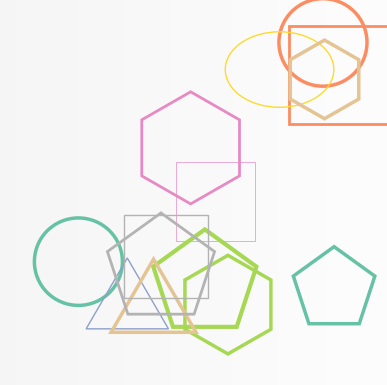[{"shape": "pentagon", "thickness": 2.5, "radius": 0.55, "center": [0.862, 0.249]}, {"shape": "circle", "thickness": 2.5, "radius": 0.57, "center": [0.202, 0.32]}, {"shape": "square", "thickness": 2, "radius": 0.64, "center": [0.873, 0.805]}, {"shape": "circle", "thickness": 2.5, "radius": 0.57, "center": [0.833, 0.89]}, {"shape": "triangle", "thickness": 1, "radius": 0.61, "center": [0.328, 0.207]}, {"shape": "hexagon", "thickness": 2, "radius": 0.73, "center": [0.492, 0.616]}, {"shape": "square", "thickness": 0.5, "radius": 0.51, "center": [0.555, 0.477]}, {"shape": "pentagon", "thickness": 3, "radius": 0.7, "center": [0.529, 0.264]}, {"shape": "hexagon", "thickness": 2.5, "radius": 0.64, "center": [0.588, 0.209]}, {"shape": "oval", "thickness": 1, "radius": 0.7, "center": [0.721, 0.819]}, {"shape": "hexagon", "thickness": 2.5, "radius": 0.51, "center": [0.837, 0.794]}, {"shape": "triangle", "thickness": 2.5, "radius": 0.63, "center": [0.396, 0.2]}, {"shape": "square", "thickness": 1, "radius": 0.54, "center": [0.428, 0.334]}, {"shape": "pentagon", "thickness": 2, "radius": 0.73, "center": [0.415, 0.302]}]